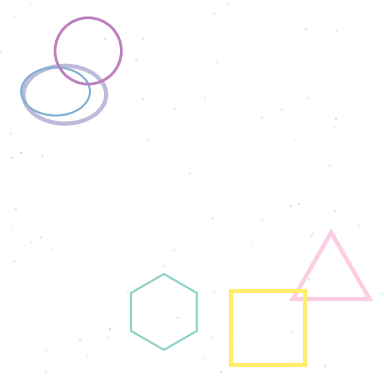[{"shape": "hexagon", "thickness": 1.5, "radius": 0.49, "center": [0.426, 0.19]}, {"shape": "oval", "thickness": 3, "radius": 0.54, "center": [0.168, 0.754]}, {"shape": "oval", "thickness": 1.5, "radius": 0.45, "center": [0.144, 0.762]}, {"shape": "triangle", "thickness": 3, "radius": 0.58, "center": [0.86, 0.281]}, {"shape": "circle", "thickness": 2, "radius": 0.43, "center": [0.229, 0.868]}, {"shape": "square", "thickness": 3, "radius": 0.48, "center": [0.696, 0.148]}]